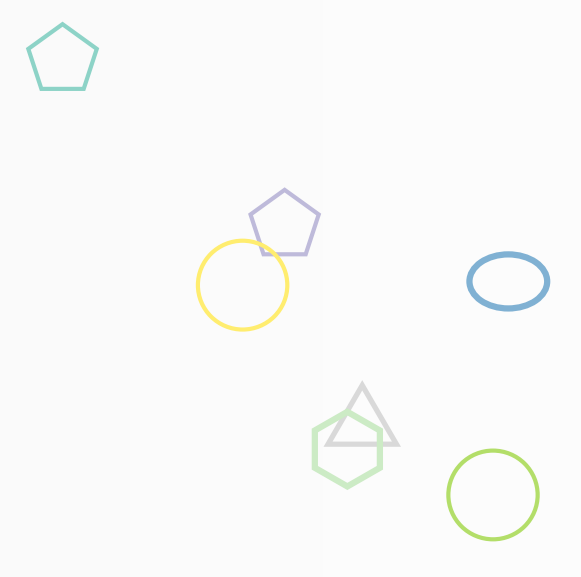[{"shape": "pentagon", "thickness": 2, "radius": 0.31, "center": [0.108, 0.895]}, {"shape": "pentagon", "thickness": 2, "radius": 0.31, "center": [0.49, 0.609]}, {"shape": "oval", "thickness": 3, "radius": 0.33, "center": [0.875, 0.512]}, {"shape": "circle", "thickness": 2, "radius": 0.38, "center": [0.848, 0.142]}, {"shape": "triangle", "thickness": 2.5, "radius": 0.34, "center": [0.623, 0.264]}, {"shape": "hexagon", "thickness": 3, "radius": 0.32, "center": [0.598, 0.221]}, {"shape": "circle", "thickness": 2, "radius": 0.38, "center": [0.417, 0.505]}]